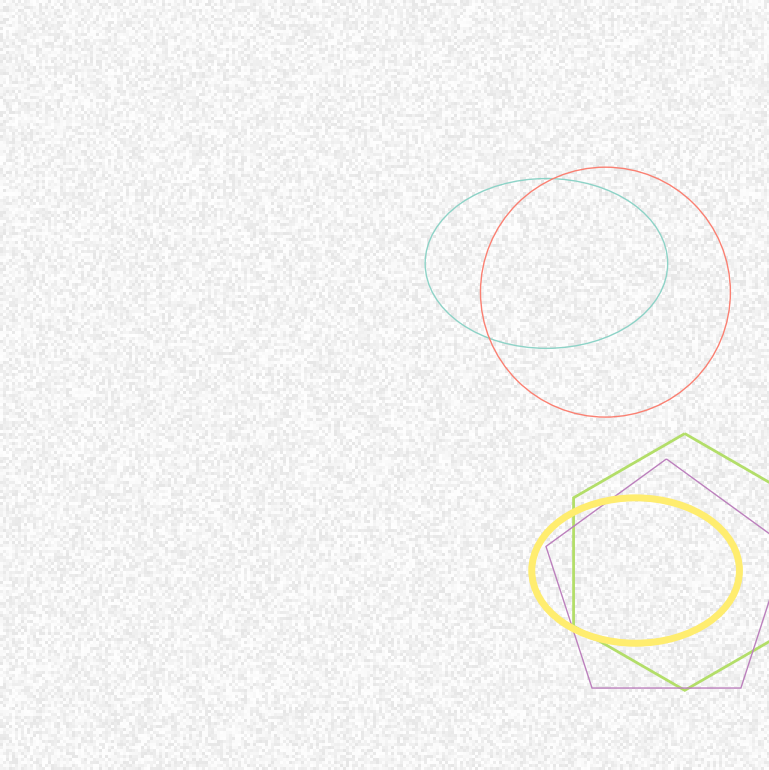[{"shape": "oval", "thickness": 0.5, "radius": 0.79, "center": [0.71, 0.658]}, {"shape": "circle", "thickness": 0.5, "radius": 0.81, "center": [0.786, 0.621]}, {"shape": "hexagon", "thickness": 1, "radius": 0.83, "center": [0.889, 0.27]}, {"shape": "pentagon", "thickness": 0.5, "radius": 0.82, "center": [0.866, 0.24]}, {"shape": "oval", "thickness": 2.5, "radius": 0.67, "center": [0.825, 0.259]}]